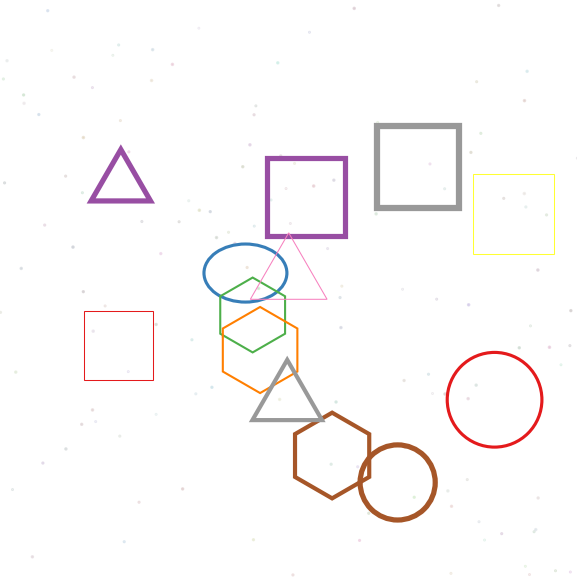[{"shape": "square", "thickness": 0.5, "radius": 0.3, "center": [0.205, 0.401]}, {"shape": "circle", "thickness": 1.5, "radius": 0.41, "center": [0.856, 0.307]}, {"shape": "oval", "thickness": 1.5, "radius": 0.36, "center": [0.425, 0.526]}, {"shape": "hexagon", "thickness": 1, "radius": 0.32, "center": [0.438, 0.454]}, {"shape": "triangle", "thickness": 2.5, "radius": 0.3, "center": [0.209, 0.681]}, {"shape": "square", "thickness": 2.5, "radius": 0.34, "center": [0.53, 0.657]}, {"shape": "hexagon", "thickness": 1, "radius": 0.37, "center": [0.45, 0.393]}, {"shape": "square", "thickness": 0.5, "radius": 0.35, "center": [0.889, 0.628]}, {"shape": "hexagon", "thickness": 2, "radius": 0.37, "center": [0.575, 0.21]}, {"shape": "circle", "thickness": 2.5, "radius": 0.33, "center": [0.689, 0.164]}, {"shape": "triangle", "thickness": 0.5, "radius": 0.38, "center": [0.5, 0.519]}, {"shape": "square", "thickness": 3, "radius": 0.36, "center": [0.724, 0.71]}, {"shape": "triangle", "thickness": 2, "radius": 0.35, "center": [0.497, 0.306]}]